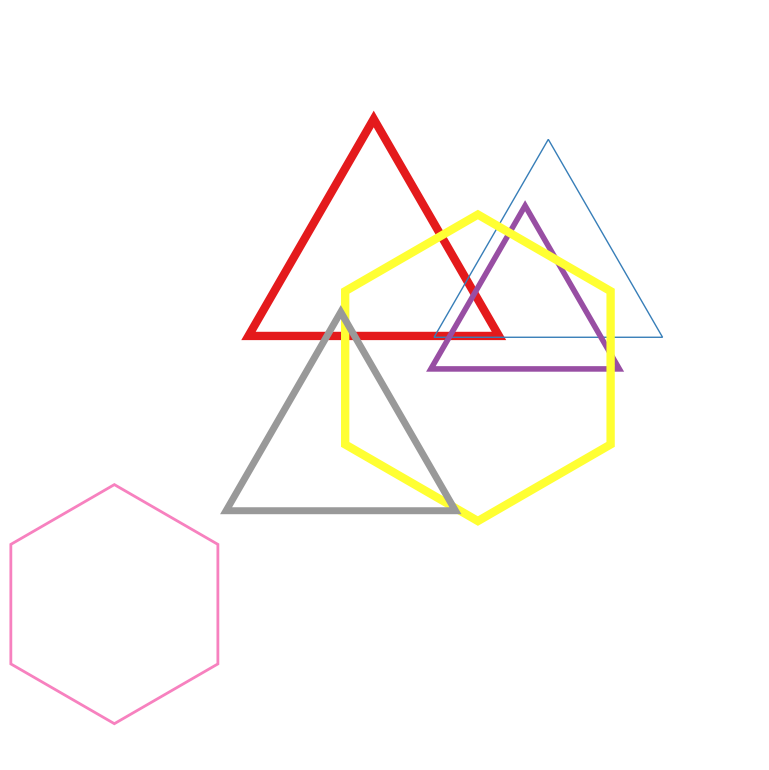[{"shape": "triangle", "thickness": 3, "radius": 0.94, "center": [0.485, 0.658]}, {"shape": "triangle", "thickness": 0.5, "radius": 0.86, "center": [0.712, 0.648]}, {"shape": "triangle", "thickness": 2, "radius": 0.71, "center": [0.682, 0.592]}, {"shape": "hexagon", "thickness": 3, "radius": 1.0, "center": [0.621, 0.522]}, {"shape": "hexagon", "thickness": 1, "radius": 0.78, "center": [0.149, 0.215]}, {"shape": "triangle", "thickness": 2.5, "radius": 0.86, "center": [0.443, 0.423]}]